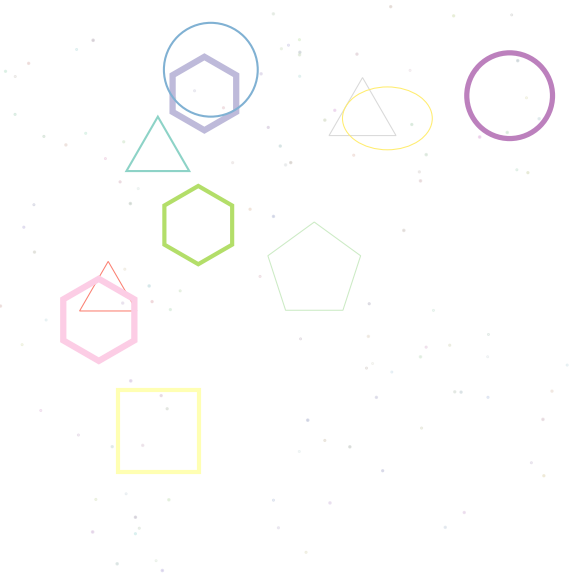[{"shape": "triangle", "thickness": 1, "radius": 0.31, "center": [0.273, 0.734]}, {"shape": "square", "thickness": 2, "radius": 0.35, "center": [0.275, 0.253]}, {"shape": "hexagon", "thickness": 3, "radius": 0.32, "center": [0.354, 0.837]}, {"shape": "triangle", "thickness": 0.5, "radius": 0.29, "center": [0.187, 0.489]}, {"shape": "circle", "thickness": 1, "radius": 0.41, "center": [0.365, 0.878]}, {"shape": "hexagon", "thickness": 2, "radius": 0.34, "center": [0.343, 0.609]}, {"shape": "hexagon", "thickness": 3, "radius": 0.36, "center": [0.171, 0.445]}, {"shape": "triangle", "thickness": 0.5, "radius": 0.33, "center": [0.628, 0.798]}, {"shape": "circle", "thickness": 2.5, "radius": 0.37, "center": [0.883, 0.833]}, {"shape": "pentagon", "thickness": 0.5, "radius": 0.42, "center": [0.544, 0.53]}, {"shape": "oval", "thickness": 0.5, "radius": 0.39, "center": [0.671, 0.794]}]